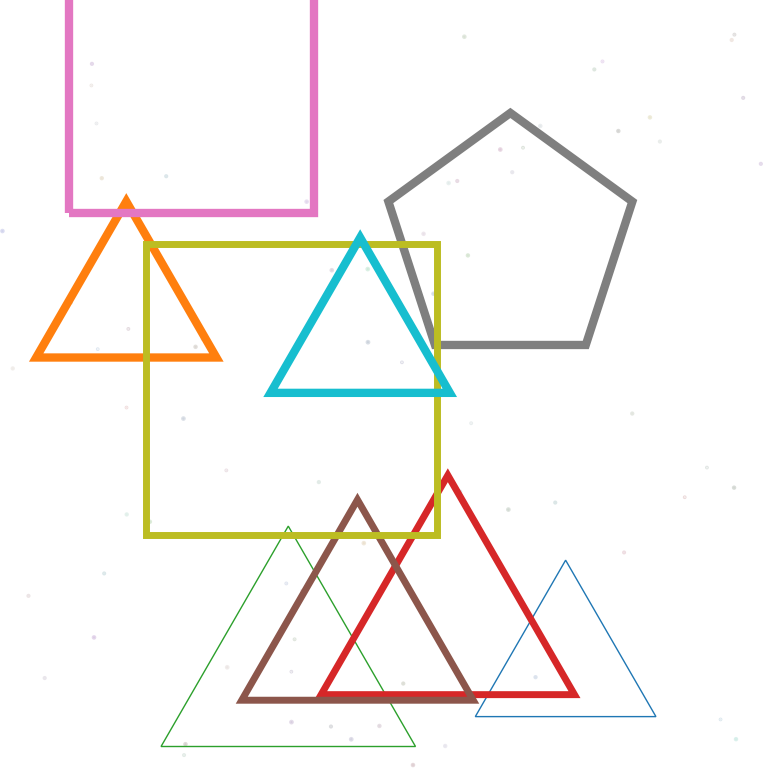[{"shape": "triangle", "thickness": 0.5, "radius": 0.68, "center": [0.735, 0.137]}, {"shape": "triangle", "thickness": 3, "radius": 0.68, "center": [0.164, 0.603]}, {"shape": "triangle", "thickness": 0.5, "radius": 0.95, "center": [0.374, 0.126]}, {"shape": "triangle", "thickness": 2.5, "radius": 0.95, "center": [0.582, 0.193]}, {"shape": "triangle", "thickness": 2.5, "radius": 0.87, "center": [0.464, 0.177]}, {"shape": "square", "thickness": 3, "radius": 0.8, "center": [0.248, 0.883]}, {"shape": "pentagon", "thickness": 3, "radius": 0.83, "center": [0.663, 0.687]}, {"shape": "square", "thickness": 2.5, "radius": 0.94, "center": [0.378, 0.494]}, {"shape": "triangle", "thickness": 3, "radius": 0.67, "center": [0.468, 0.557]}]